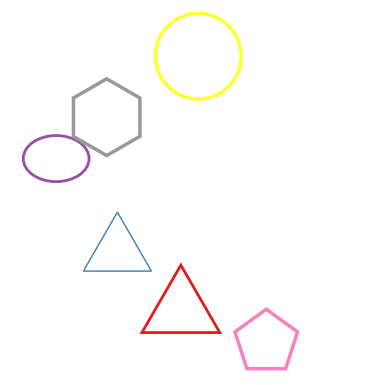[{"shape": "triangle", "thickness": 2, "radius": 0.58, "center": [0.47, 0.195]}, {"shape": "triangle", "thickness": 1, "radius": 0.51, "center": [0.305, 0.347]}, {"shape": "oval", "thickness": 2, "radius": 0.43, "center": [0.146, 0.588]}, {"shape": "circle", "thickness": 2.5, "radius": 0.56, "center": [0.515, 0.854]}, {"shape": "pentagon", "thickness": 2.5, "radius": 0.43, "center": [0.692, 0.111]}, {"shape": "hexagon", "thickness": 2.5, "radius": 0.5, "center": [0.277, 0.696]}]